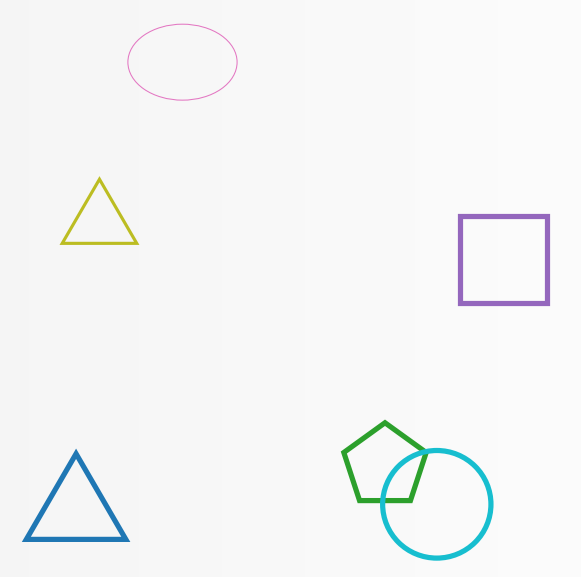[{"shape": "triangle", "thickness": 2.5, "radius": 0.49, "center": [0.131, 0.115]}, {"shape": "pentagon", "thickness": 2.5, "radius": 0.37, "center": [0.662, 0.193]}, {"shape": "square", "thickness": 2.5, "radius": 0.37, "center": [0.866, 0.55]}, {"shape": "oval", "thickness": 0.5, "radius": 0.47, "center": [0.314, 0.891]}, {"shape": "triangle", "thickness": 1.5, "radius": 0.37, "center": [0.171, 0.615]}, {"shape": "circle", "thickness": 2.5, "radius": 0.47, "center": [0.751, 0.126]}]